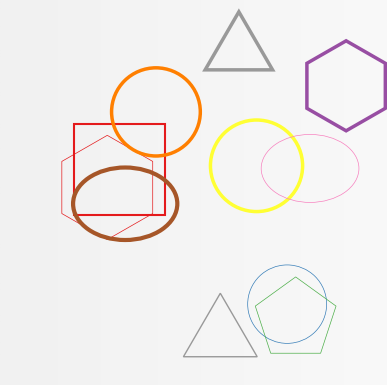[{"shape": "hexagon", "thickness": 0.5, "radius": 0.68, "center": [0.277, 0.513]}, {"shape": "square", "thickness": 1.5, "radius": 0.59, "center": [0.309, 0.56]}, {"shape": "circle", "thickness": 0.5, "radius": 0.51, "center": [0.741, 0.21]}, {"shape": "pentagon", "thickness": 0.5, "radius": 0.55, "center": [0.763, 0.171]}, {"shape": "hexagon", "thickness": 2.5, "radius": 0.58, "center": [0.893, 0.777]}, {"shape": "circle", "thickness": 2.5, "radius": 0.57, "center": [0.402, 0.709]}, {"shape": "circle", "thickness": 2.5, "radius": 0.59, "center": [0.662, 0.569]}, {"shape": "oval", "thickness": 3, "radius": 0.67, "center": [0.323, 0.471]}, {"shape": "oval", "thickness": 0.5, "radius": 0.63, "center": [0.8, 0.563]}, {"shape": "triangle", "thickness": 2.5, "radius": 0.5, "center": [0.616, 0.869]}, {"shape": "triangle", "thickness": 1, "radius": 0.55, "center": [0.569, 0.128]}]